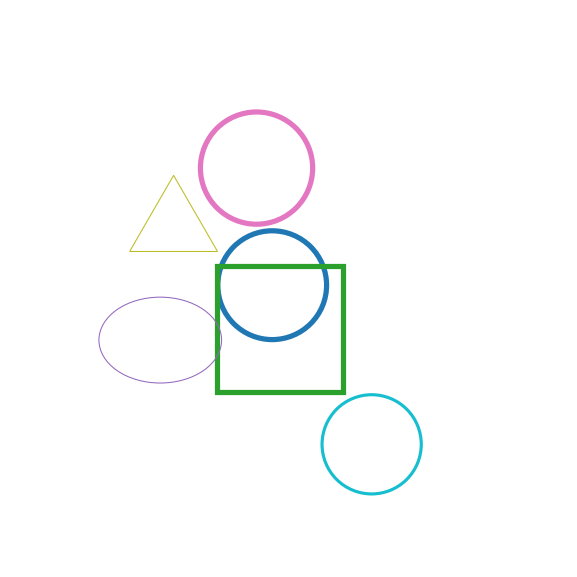[{"shape": "circle", "thickness": 2.5, "radius": 0.47, "center": [0.471, 0.505]}, {"shape": "square", "thickness": 2.5, "radius": 0.55, "center": [0.485, 0.429]}, {"shape": "oval", "thickness": 0.5, "radius": 0.53, "center": [0.278, 0.41]}, {"shape": "circle", "thickness": 2.5, "radius": 0.49, "center": [0.444, 0.708]}, {"shape": "triangle", "thickness": 0.5, "radius": 0.44, "center": [0.301, 0.608]}, {"shape": "circle", "thickness": 1.5, "radius": 0.43, "center": [0.644, 0.23]}]